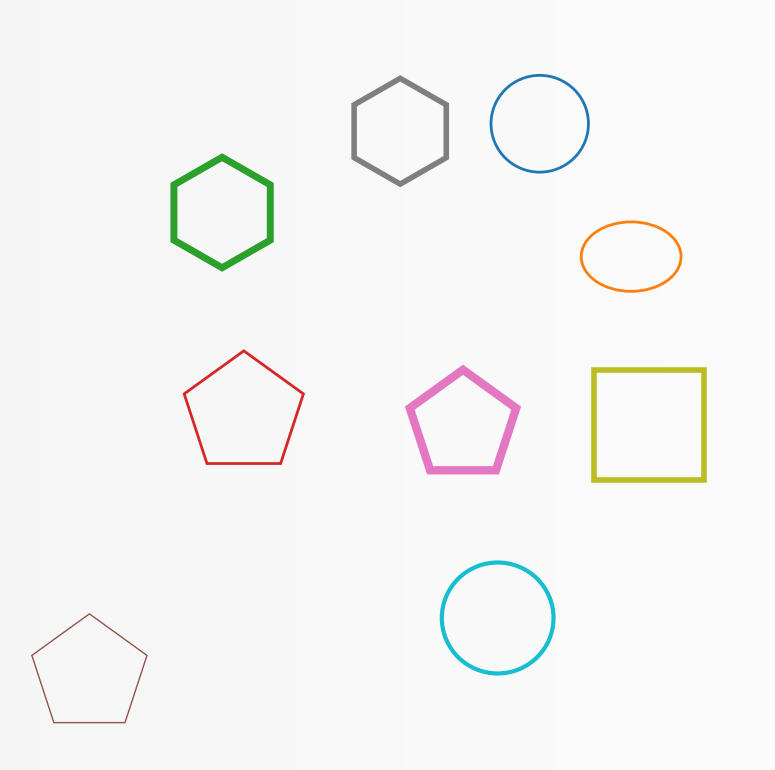[{"shape": "circle", "thickness": 1, "radius": 0.31, "center": [0.696, 0.839]}, {"shape": "oval", "thickness": 1, "radius": 0.32, "center": [0.814, 0.667]}, {"shape": "hexagon", "thickness": 2.5, "radius": 0.36, "center": [0.287, 0.724]}, {"shape": "pentagon", "thickness": 1, "radius": 0.4, "center": [0.315, 0.463]}, {"shape": "pentagon", "thickness": 0.5, "radius": 0.39, "center": [0.115, 0.125]}, {"shape": "pentagon", "thickness": 3, "radius": 0.36, "center": [0.597, 0.448]}, {"shape": "hexagon", "thickness": 2, "radius": 0.34, "center": [0.516, 0.83]}, {"shape": "square", "thickness": 2, "radius": 0.36, "center": [0.837, 0.448]}, {"shape": "circle", "thickness": 1.5, "radius": 0.36, "center": [0.642, 0.197]}]